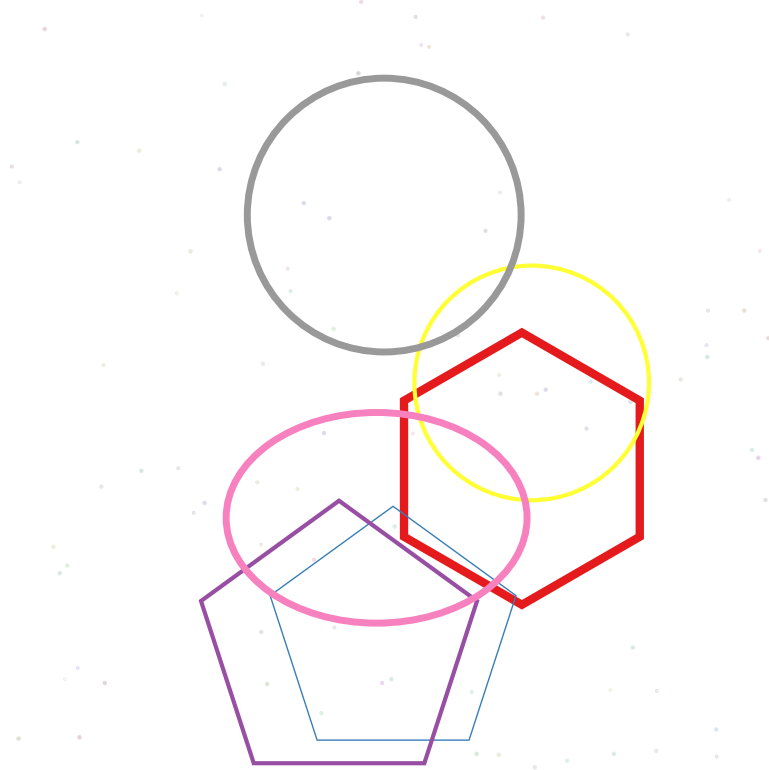[{"shape": "hexagon", "thickness": 3, "radius": 0.88, "center": [0.678, 0.391]}, {"shape": "pentagon", "thickness": 0.5, "radius": 0.84, "center": [0.51, 0.175]}, {"shape": "pentagon", "thickness": 1.5, "radius": 0.94, "center": [0.44, 0.161]}, {"shape": "circle", "thickness": 1.5, "radius": 0.76, "center": [0.69, 0.503]}, {"shape": "oval", "thickness": 2.5, "radius": 0.98, "center": [0.489, 0.328]}, {"shape": "circle", "thickness": 2.5, "radius": 0.89, "center": [0.499, 0.721]}]